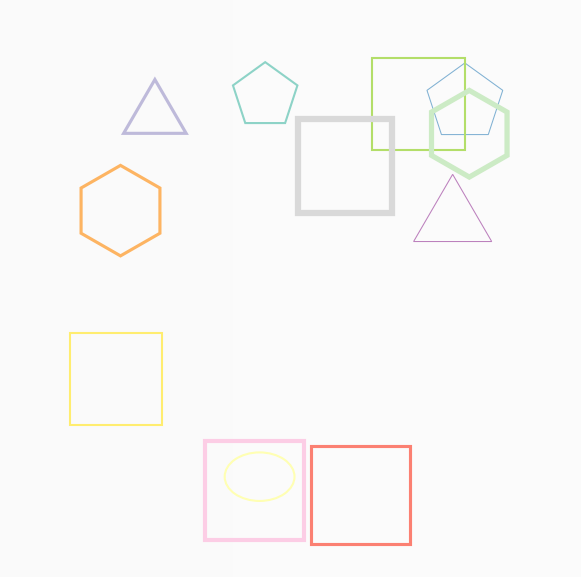[{"shape": "pentagon", "thickness": 1, "radius": 0.29, "center": [0.456, 0.833]}, {"shape": "oval", "thickness": 1, "radius": 0.3, "center": [0.447, 0.174]}, {"shape": "triangle", "thickness": 1.5, "radius": 0.31, "center": [0.266, 0.799]}, {"shape": "square", "thickness": 1.5, "radius": 0.43, "center": [0.621, 0.142]}, {"shape": "pentagon", "thickness": 0.5, "radius": 0.34, "center": [0.8, 0.822]}, {"shape": "hexagon", "thickness": 1.5, "radius": 0.39, "center": [0.207, 0.634]}, {"shape": "square", "thickness": 1, "radius": 0.4, "center": [0.72, 0.819]}, {"shape": "square", "thickness": 2, "radius": 0.43, "center": [0.438, 0.15]}, {"shape": "square", "thickness": 3, "radius": 0.4, "center": [0.594, 0.711]}, {"shape": "triangle", "thickness": 0.5, "radius": 0.39, "center": [0.779, 0.62]}, {"shape": "hexagon", "thickness": 2.5, "radius": 0.38, "center": [0.807, 0.768]}, {"shape": "square", "thickness": 1, "radius": 0.4, "center": [0.2, 0.343]}]